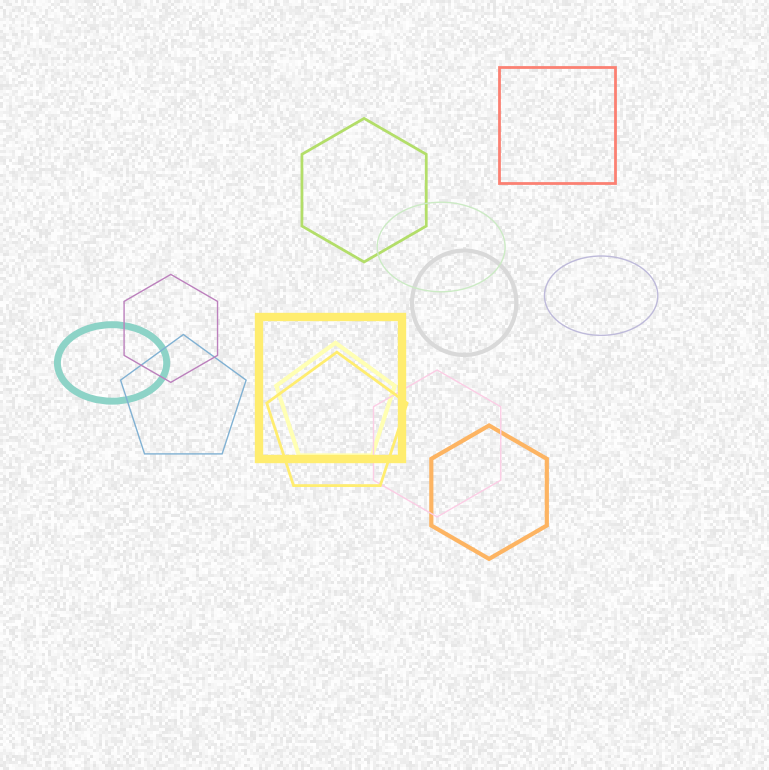[{"shape": "oval", "thickness": 2.5, "radius": 0.35, "center": [0.146, 0.529]}, {"shape": "pentagon", "thickness": 1.5, "radius": 0.4, "center": [0.436, 0.474]}, {"shape": "oval", "thickness": 0.5, "radius": 0.37, "center": [0.781, 0.616]}, {"shape": "square", "thickness": 1, "radius": 0.38, "center": [0.723, 0.838]}, {"shape": "pentagon", "thickness": 0.5, "radius": 0.43, "center": [0.238, 0.48]}, {"shape": "hexagon", "thickness": 1.5, "radius": 0.43, "center": [0.635, 0.361]}, {"shape": "hexagon", "thickness": 1, "radius": 0.47, "center": [0.473, 0.753]}, {"shape": "hexagon", "thickness": 0.5, "radius": 0.48, "center": [0.568, 0.424]}, {"shape": "circle", "thickness": 1.5, "radius": 0.34, "center": [0.603, 0.607]}, {"shape": "hexagon", "thickness": 0.5, "radius": 0.35, "center": [0.222, 0.574]}, {"shape": "oval", "thickness": 0.5, "radius": 0.42, "center": [0.573, 0.679]}, {"shape": "square", "thickness": 3, "radius": 0.46, "center": [0.43, 0.496]}, {"shape": "pentagon", "thickness": 1, "radius": 0.48, "center": [0.438, 0.447]}]